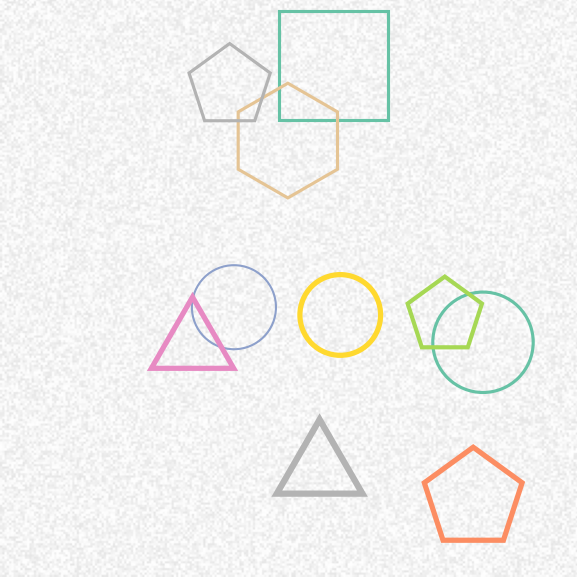[{"shape": "circle", "thickness": 1.5, "radius": 0.43, "center": [0.836, 0.406]}, {"shape": "square", "thickness": 1.5, "radius": 0.47, "center": [0.578, 0.885]}, {"shape": "pentagon", "thickness": 2.5, "radius": 0.45, "center": [0.819, 0.136]}, {"shape": "circle", "thickness": 1, "radius": 0.36, "center": [0.405, 0.467]}, {"shape": "triangle", "thickness": 2.5, "radius": 0.41, "center": [0.333, 0.402]}, {"shape": "pentagon", "thickness": 2, "radius": 0.34, "center": [0.77, 0.452]}, {"shape": "circle", "thickness": 2.5, "radius": 0.35, "center": [0.589, 0.454]}, {"shape": "hexagon", "thickness": 1.5, "radius": 0.5, "center": [0.498, 0.756]}, {"shape": "triangle", "thickness": 3, "radius": 0.43, "center": [0.553, 0.187]}, {"shape": "pentagon", "thickness": 1.5, "radius": 0.37, "center": [0.398, 0.85]}]